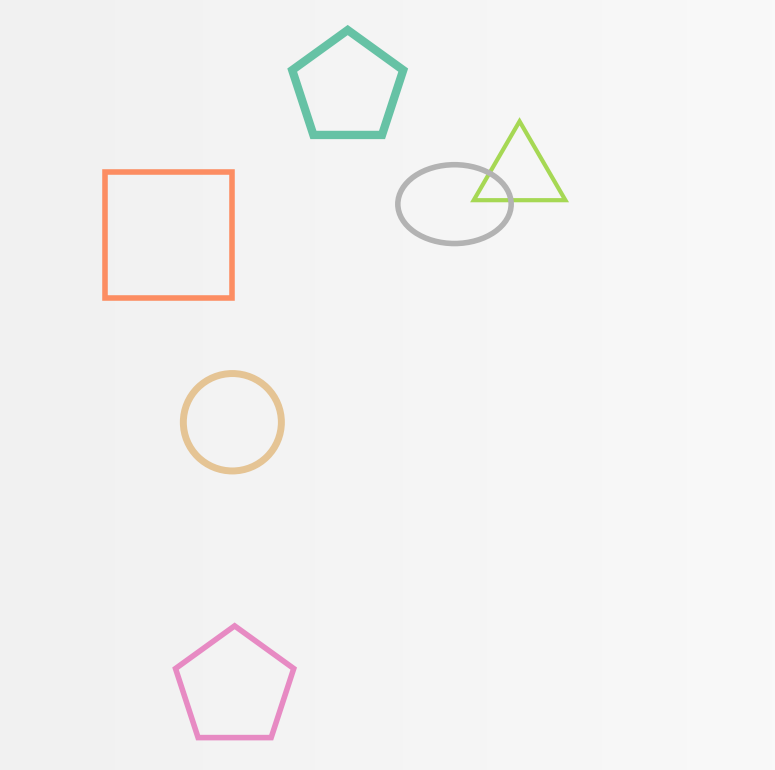[{"shape": "pentagon", "thickness": 3, "radius": 0.38, "center": [0.449, 0.886]}, {"shape": "square", "thickness": 2, "radius": 0.41, "center": [0.217, 0.694]}, {"shape": "pentagon", "thickness": 2, "radius": 0.4, "center": [0.303, 0.107]}, {"shape": "triangle", "thickness": 1.5, "radius": 0.34, "center": [0.67, 0.774]}, {"shape": "circle", "thickness": 2.5, "radius": 0.32, "center": [0.3, 0.452]}, {"shape": "oval", "thickness": 2, "radius": 0.37, "center": [0.586, 0.735]}]